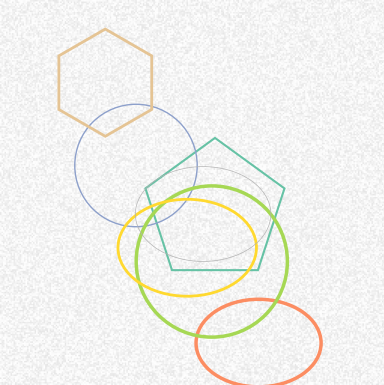[{"shape": "pentagon", "thickness": 1.5, "radius": 0.95, "center": [0.558, 0.452]}, {"shape": "oval", "thickness": 2.5, "radius": 0.81, "center": [0.672, 0.109]}, {"shape": "circle", "thickness": 1, "radius": 0.8, "center": [0.353, 0.57]}, {"shape": "circle", "thickness": 2.5, "radius": 0.98, "center": [0.55, 0.321]}, {"shape": "oval", "thickness": 2, "radius": 0.9, "center": [0.486, 0.356]}, {"shape": "hexagon", "thickness": 2, "radius": 0.7, "center": [0.273, 0.785]}, {"shape": "oval", "thickness": 0.5, "radius": 0.88, "center": [0.528, 0.444]}]